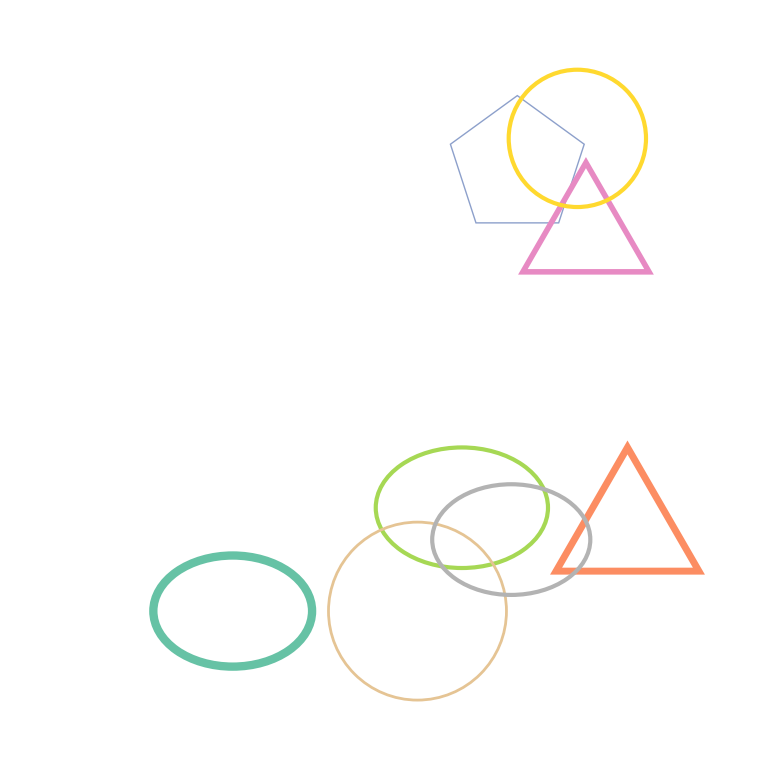[{"shape": "oval", "thickness": 3, "radius": 0.52, "center": [0.302, 0.206]}, {"shape": "triangle", "thickness": 2.5, "radius": 0.54, "center": [0.815, 0.312]}, {"shape": "pentagon", "thickness": 0.5, "radius": 0.46, "center": [0.672, 0.784]}, {"shape": "triangle", "thickness": 2, "radius": 0.47, "center": [0.761, 0.694]}, {"shape": "oval", "thickness": 1.5, "radius": 0.56, "center": [0.6, 0.341]}, {"shape": "circle", "thickness": 1.5, "radius": 0.45, "center": [0.75, 0.82]}, {"shape": "circle", "thickness": 1, "radius": 0.58, "center": [0.542, 0.206]}, {"shape": "oval", "thickness": 1.5, "radius": 0.51, "center": [0.664, 0.299]}]